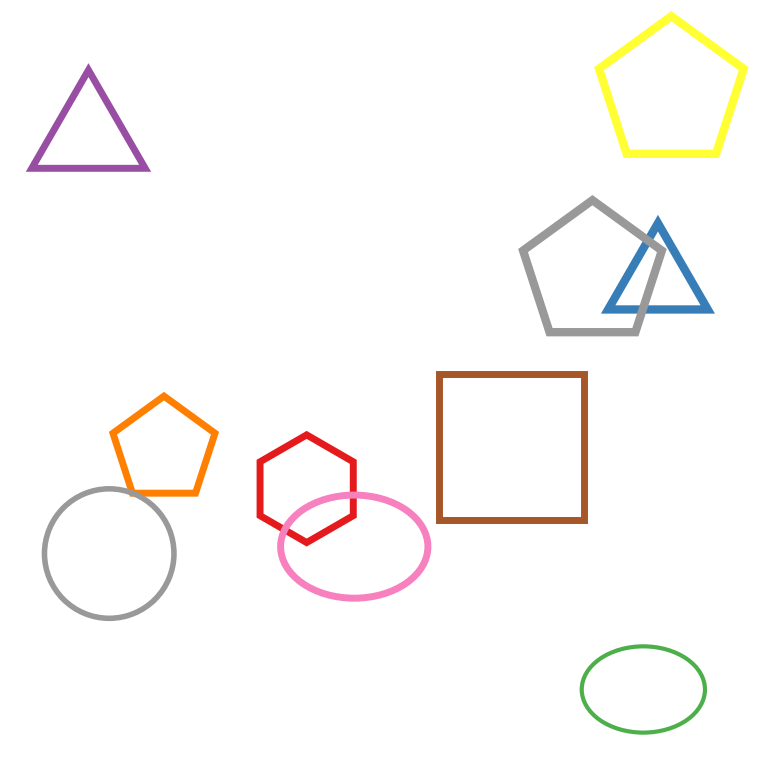[{"shape": "hexagon", "thickness": 2.5, "radius": 0.35, "center": [0.398, 0.365]}, {"shape": "triangle", "thickness": 3, "radius": 0.37, "center": [0.854, 0.635]}, {"shape": "oval", "thickness": 1.5, "radius": 0.4, "center": [0.836, 0.105]}, {"shape": "triangle", "thickness": 2.5, "radius": 0.43, "center": [0.115, 0.824]}, {"shape": "pentagon", "thickness": 2.5, "radius": 0.35, "center": [0.213, 0.416]}, {"shape": "pentagon", "thickness": 3, "radius": 0.49, "center": [0.872, 0.88]}, {"shape": "square", "thickness": 2.5, "radius": 0.47, "center": [0.664, 0.42]}, {"shape": "oval", "thickness": 2.5, "radius": 0.48, "center": [0.46, 0.29]}, {"shape": "pentagon", "thickness": 3, "radius": 0.47, "center": [0.769, 0.645]}, {"shape": "circle", "thickness": 2, "radius": 0.42, "center": [0.142, 0.281]}]